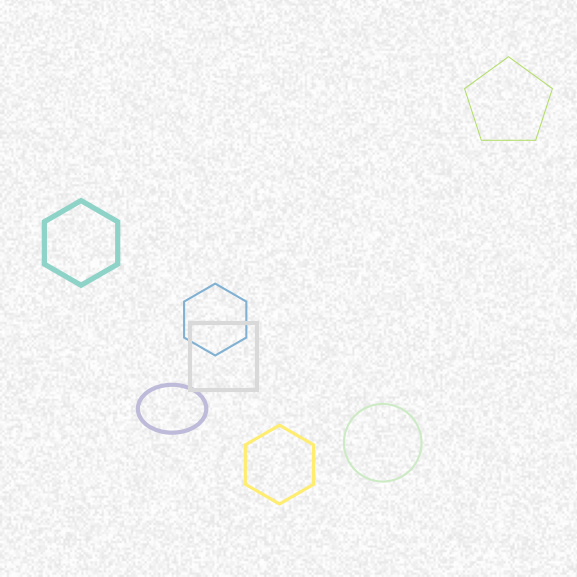[{"shape": "hexagon", "thickness": 2.5, "radius": 0.37, "center": [0.14, 0.578]}, {"shape": "oval", "thickness": 2, "radius": 0.3, "center": [0.298, 0.291]}, {"shape": "hexagon", "thickness": 1, "radius": 0.31, "center": [0.373, 0.446]}, {"shape": "pentagon", "thickness": 0.5, "radius": 0.4, "center": [0.88, 0.821]}, {"shape": "square", "thickness": 2, "radius": 0.29, "center": [0.387, 0.382]}, {"shape": "circle", "thickness": 1, "radius": 0.34, "center": [0.663, 0.232]}, {"shape": "hexagon", "thickness": 1.5, "radius": 0.34, "center": [0.484, 0.195]}]